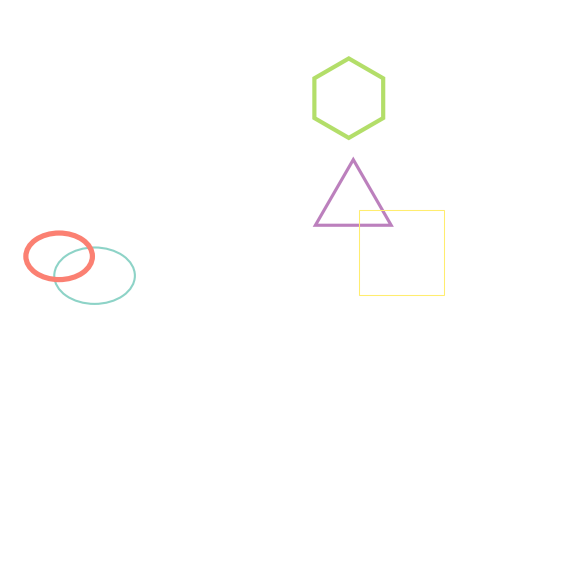[{"shape": "oval", "thickness": 1, "radius": 0.35, "center": [0.164, 0.522]}, {"shape": "oval", "thickness": 2.5, "radius": 0.29, "center": [0.102, 0.555]}, {"shape": "hexagon", "thickness": 2, "radius": 0.34, "center": [0.604, 0.829]}, {"shape": "triangle", "thickness": 1.5, "radius": 0.38, "center": [0.612, 0.647]}, {"shape": "square", "thickness": 0.5, "radius": 0.37, "center": [0.695, 0.562]}]